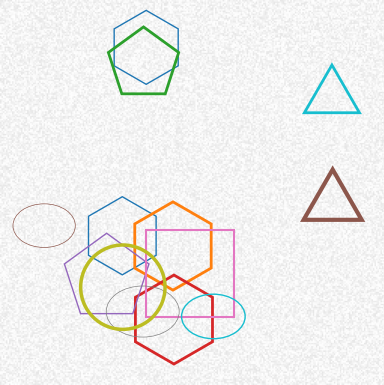[{"shape": "hexagon", "thickness": 1, "radius": 0.51, "center": [0.318, 0.388]}, {"shape": "hexagon", "thickness": 1, "radius": 0.48, "center": [0.38, 0.877]}, {"shape": "hexagon", "thickness": 2, "radius": 0.57, "center": [0.449, 0.361]}, {"shape": "pentagon", "thickness": 2, "radius": 0.48, "center": [0.373, 0.834]}, {"shape": "hexagon", "thickness": 2, "radius": 0.58, "center": [0.452, 0.17]}, {"shape": "pentagon", "thickness": 1, "radius": 0.58, "center": [0.277, 0.279]}, {"shape": "triangle", "thickness": 3, "radius": 0.44, "center": [0.864, 0.473]}, {"shape": "oval", "thickness": 0.5, "radius": 0.4, "center": [0.115, 0.414]}, {"shape": "square", "thickness": 1.5, "radius": 0.57, "center": [0.493, 0.29]}, {"shape": "oval", "thickness": 0.5, "radius": 0.47, "center": [0.371, 0.191]}, {"shape": "circle", "thickness": 2.5, "radius": 0.55, "center": [0.319, 0.254]}, {"shape": "oval", "thickness": 1, "radius": 0.41, "center": [0.554, 0.178]}, {"shape": "triangle", "thickness": 2, "radius": 0.41, "center": [0.862, 0.748]}]